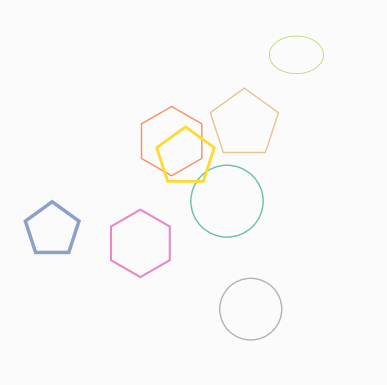[{"shape": "circle", "thickness": 1, "radius": 0.47, "center": [0.586, 0.477]}, {"shape": "hexagon", "thickness": 1, "radius": 0.45, "center": [0.443, 0.633]}, {"shape": "pentagon", "thickness": 2.5, "radius": 0.36, "center": [0.135, 0.403]}, {"shape": "hexagon", "thickness": 1.5, "radius": 0.44, "center": [0.362, 0.368]}, {"shape": "oval", "thickness": 0.5, "radius": 0.35, "center": [0.765, 0.858]}, {"shape": "pentagon", "thickness": 2, "radius": 0.39, "center": [0.479, 0.592]}, {"shape": "pentagon", "thickness": 1, "radius": 0.46, "center": [0.631, 0.679]}, {"shape": "circle", "thickness": 1, "radius": 0.4, "center": [0.647, 0.197]}]